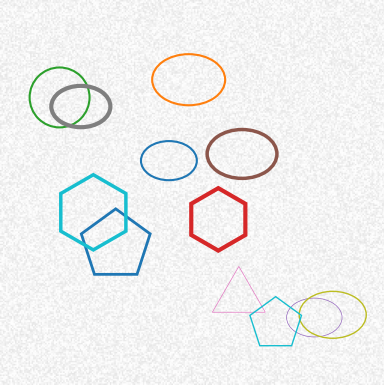[{"shape": "pentagon", "thickness": 2, "radius": 0.47, "center": [0.301, 0.364]}, {"shape": "oval", "thickness": 1.5, "radius": 0.36, "center": [0.439, 0.583]}, {"shape": "oval", "thickness": 1.5, "radius": 0.47, "center": [0.49, 0.793]}, {"shape": "circle", "thickness": 1.5, "radius": 0.39, "center": [0.155, 0.747]}, {"shape": "hexagon", "thickness": 3, "radius": 0.41, "center": [0.567, 0.43]}, {"shape": "oval", "thickness": 0.5, "radius": 0.36, "center": [0.816, 0.175]}, {"shape": "oval", "thickness": 2.5, "radius": 0.45, "center": [0.629, 0.6]}, {"shape": "triangle", "thickness": 0.5, "radius": 0.4, "center": [0.62, 0.229]}, {"shape": "oval", "thickness": 3, "radius": 0.38, "center": [0.21, 0.723]}, {"shape": "oval", "thickness": 1, "radius": 0.44, "center": [0.864, 0.182]}, {"shape": "hexagon", "thickness": 2.5, "radius": 0.49, "center": [0.242, 0.449]}, {"shape": "pentagon", "thickness": 1, "radius": 0.35, "center": [0.716, 0.159]}]